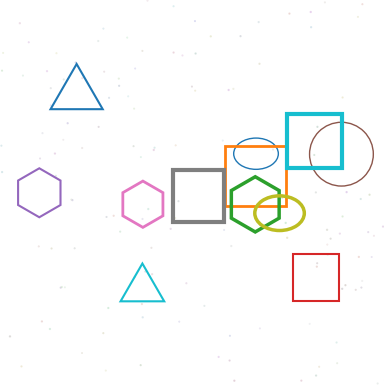[{"shape": "triangle", "thickness": 1.5, "radius": 0.39, "center": [0.199, 0.755]}, {"shape": "oval", "thickness": 1, "radius": 0.29, "center": [0.665, 0.601]}, {"shape": "square", "thickness": 2, "radius": 0.39, "center": [0.663, 0.542]}, {"shape": "hexagon", "thickness": 2.5, "radius": 0.36, "center": [0.663, 0.469]}, {"shape": "square", "thickness": 1.5, "radius": 0.3, "center": [0.821, 0.279]}, {"shape": "hexagon", "thickness": 1.5, "radius": 0.32, "center": [0.102, 0.499]}, {"shape": "circle", "thickness": 1, "radius": 0.41, "center": [0.887, 0.6]}, {"shape": "hexagon", "thickness": 2, "radius": 0.3, "center": [0.371, 0.47]}, {"shape": "square", "thickness": 3, "radius": 0.34, "center": [0.516, 0.491]}, {"shape": "oval", "thickness": 2.5, "radius": 0.32, "center": [0.726, 0.446]}, {"shape": "square", "thickness": 3, "radius": 0.35, "center": [0.817, 0.634]}, {"shape": "triangle", "thickness": 1.5, "radius": 0.33, "center": [0.37, 0.25]}]